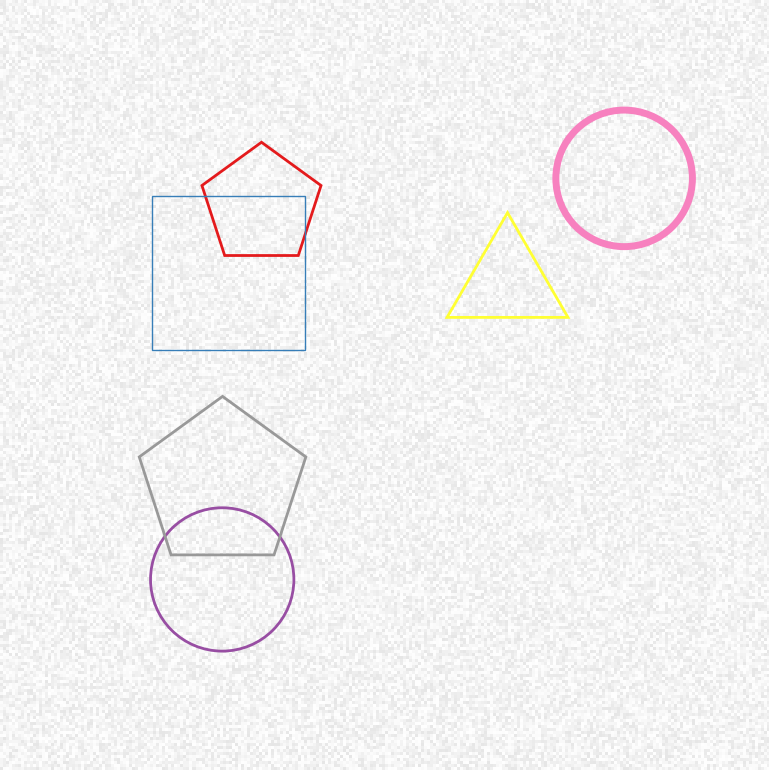[{"shape": "pentagon", "thickness": 1, "radius": 0.41, "center": [0.34, 0.734]}, {"shape": "square", "thickness": 0.5, "radius": 0.5, "center": [0.297, 0.646]}, {"shape": "circle", "thickness": 1, "radius": 0.47, "center": [0.289, 0.247]}, {"shape": "triangle", "thickness": 1, "radius": 0.45, "center": [0.659, 0.633]}, {"shape": "circle", "thickness": 2.5, "radius": 0.44, "center": [0.811, 0.768]}, {"shape": "pentagon", "thickness": 1, "radius": 0.57, "center": [0.289, 0.371]}]